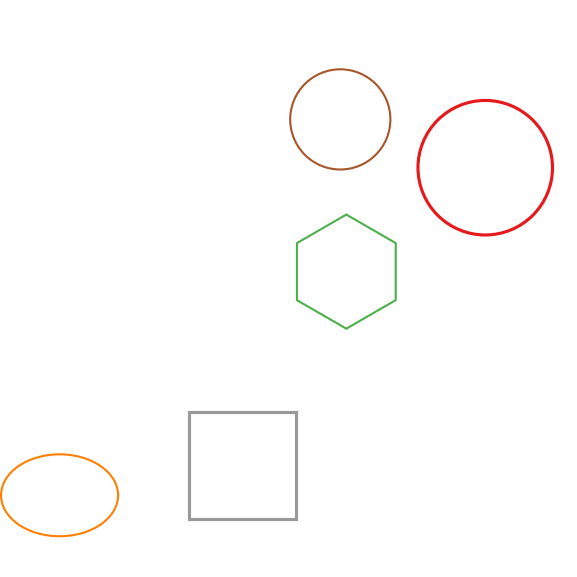[{"shape": "circle", "thickness": 1.5, "radius": 0.58, "center": [0.84, 0.709]}, {"shape": "hexagon", "thickness": 1, "radius": 0.49, "center": [0.6, 0.529]}, {"shape": "oval", "thickness": 1, "radius": 0.51, "center": [0.103, 0.141]}, {"shape": "circle", "thickness": 1, "radius": 0.43, "center": [0.589, 0.792]}, {"shape": "square", "thickness": 1.5, "radius": 0.46, "center": [0.42, 0.193]}]